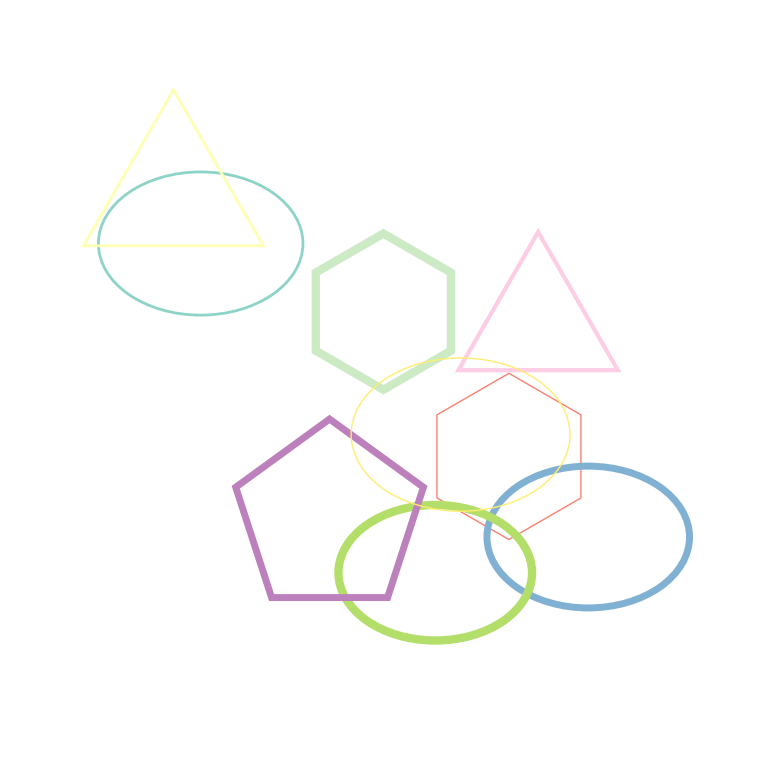[{"shape": "oval", "thickness": 1, "radius": 0.66, "center": [0.261, 0.684]}, {"shape": "triangle", "thickness": 1, "radius": 0.67, "center": [0.225, 0.748]}, {"shape": "hexagon", "thickness": 0.5, "radius": 0.54, "center": [0.661, 0.407]}, {"shape": "oval", "thickness": 2.5, "radius": 0.66, "center": [0.764, 0.303]}, {"shape": "oval", "thickness": 3, "radius": 0.63, "center": [0.565, 0.256]}, {"shape": "triangle", "thickness": 1.5, "radius": 0.6, "center": [0.699, 0.579]}, {"shape": "pentagon", "thickness": 2.5, "radius": 0.64, "center": [0.428, 0.328]}, {"shape": "hexagon", "thickness": 3, "radius": 0.51, "center": [0.498, 0.595]}, {"shape": "oval", "thickness": 0.5, "radius": 0.71, "center": [0.598, 0.436]}]